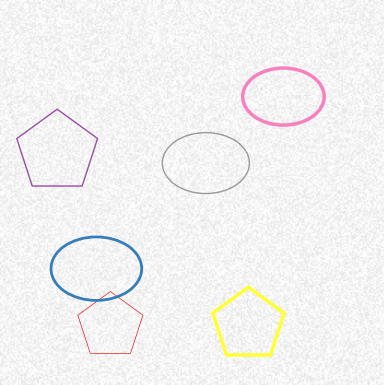[{"shape": "pentagon", "thickness": 0.5, "radius": 0.44, "center": [0.287, 0.154]}, {"shape": "oval", "thickness": 2, "radius": 0.59, "center": [0.25, 0.302]}, {"shape": "pentagon", "thickness": 1, "radius": 0.55, "center": [0.149, 0.606]}, {"shape": "pentagon", "thickness": 2.5, "radius": 0.49, "center": [0.645, 0.157]}, {"shape": "oval", "thickness": 2.5, "radius": 0.53, "center": [0.736, 0.749]}, {"shape": "oval", "thickness": 1, "radius": 0.57, "center": [0.535, 0.576]}]